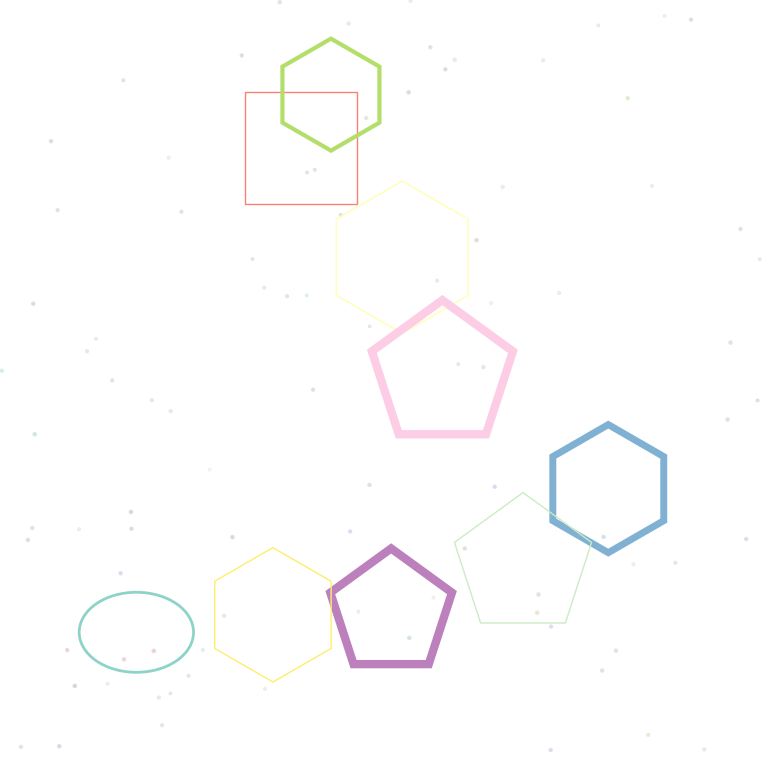[{"shape": "oval", "thickness": 1, "radius": 0.37, "center": [0.177, 0.179]}, {"shape": "hexagon", "thickness": 0.5, "radius": 0.49, "center": [0.522, 0.666]}, {"shape": "square", "thickness": 0.5, "radius": 0.36, "center": [0.391, 0.808]}, {"shape": "hexagon", "thickness": 2.5, "radius": 0.42, "center": [0.79, 0.365]}, {"shape": "hexagon", "thickness": 1.5, "radius": 0.36, "center": [0.43, 0.877]}, {"shape": "pentagon", "thickness": 3, "radius": 0.48, "center": [0.575, 0.514]}, {"shape": "pentagon", "thickness": 3, "radius": 0.42, "center": [0.508, 0.205]}, {"shape": "pentagon", "thickness": 0.5, "radius": 0.47, "center": [0.679, 0.267]}, {"shape": "hexagon", "thickness": 0.5, "radius": 0.44, "center": [0.354, 0.202]}]